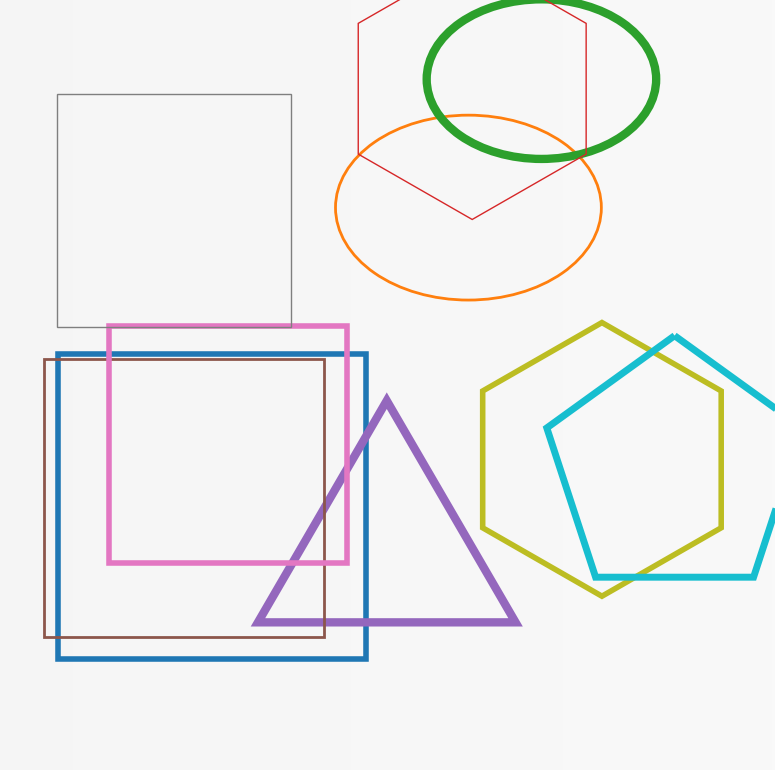[{"shape": "square", "thickness": 2, "radius": 0.99, "center": [0.274, 0.342]}, {"shape": "oval", "thickness": 1, "radius": 0.86, "center": [0.604, 0.73]}, {"shape": "oval", "thickness": 3, "radius": 0.74, "center": [0.699, 0.897]}, {"shape": "hexagon", "thickness": 0.5, "radius": 0.85, "center": [0.609, 0.885]}, {"shape": "triangle", "thickness": 3, "radius": 0.96, "center": [0.499, 0.288]}, {"shape": "square", "thickness": 1, "radius": 0.9, "center": [0.238, 0.353]}, {"shape": "square", "thickness": 2, "radius": 0.77, "center": [0.294, 0.423]}, {"shape": "square", "thickness": 0.5, "radius": 0.76, "center": [0.225, 0.727]}, {"shape": "hexagon", "thickness": 2, "radius": 0.89, "center": [0.777, 0.403]}, {"shape": "pentagon", "thickness": 2.5, "radius": 0.87, "center": [0.87, 0.391]}]